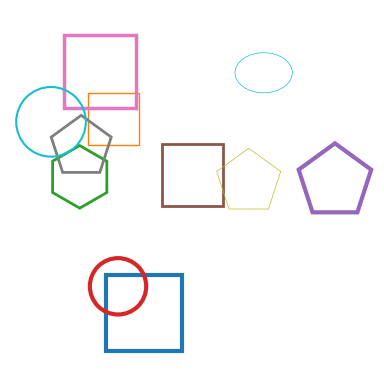[{"shape": "square", "thickness": 3, "radius": 0.5, "center": [0.374, 0.188]}, {"shape": "square", "thickness": 1, "radius": 0.33, "center": [0.294, 0.692]}, {"shape": "hexagon", "thickness": 2, "radius": 0.41, "center": [0.207, 0.541]}, {"shape": "circle", "thickness": 3, "radius": 0.37, "center": [0.307, 0.256]}, {"shape": "pentagon", "thickness": 3, "radius": 0.5, "center": [0.87, 0.529]}, {"shape": "square", "thickness": 2, "radius": 0.4, "center": [0.499, 0.545]}, {"shape": "square", "thickness": 2.5, "radius": 0.47, "center": [0.259, 0.814]}, {"shape": "pentagon", "thickness": 2, "radius": 0.41, "center": [0.211, 0.619]}, {"shape": "pentagon", "thickness": 0.5, "radius": 0.44, "center": [0.646, 0.528]}, {"shape": "oval", "thickness": 0.5, "radius": 0.37, "center": [0.685, 0.811]}, {"shape": "circle", "thickness": 1.5, "radius": 0.45, "center": [0.133, 0.684]}]